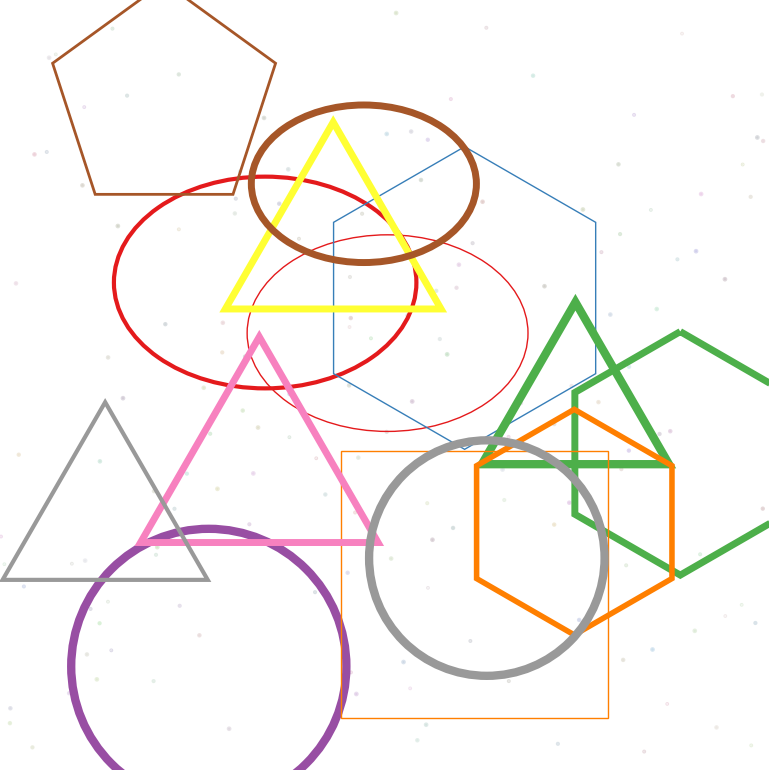[{"shape": "oval", "thickness": 0.5, "radius": 0.91, "center": [0.503, 0.567]}, {"shape": "oval", "thickness": 1.5, "radius": 0.98, "center": [0.344, 0.633]}, {"shape": "hexagon", "thickness": 0.5, "radius": 0.98, "center": [0.603, 0.613]}, {"shape": "hexagon", "thickness": 2.5, "radius": 0.79, "center": [0.883, 0.411]}, {"shape": "triangle", "thickness": 3, "radius": 0.7, "center": [0.747, 0.467]}, {"shape": "circle", "thickness": 3, "radius": 0.89, "center": [0.271, 0.135]}, {"shape": "hexagon", "thickness": 2, "radius": 0.73, "center": [0.746, 0.322]}, {"shape": "square", "thickness": 0.5, "radius": 0.87, "center": [0.616, 0.241]}, {"shape": "triangle", "thickness": 2.5, "radius": 0.81, "center": [0.433, 0.68]}, {"shape": "oval", "thickness": 2.5, "radius": 0.73, "center": [0.473, 0.761]}, {"shape": "pentagon", "thickness": 1, "radius": 0.76, "center": [0.213, 0.871]}, {"shape": "triangle", "thickness": 2.5, "radius": 0.89, "center": [0.337, 0.384]}, {"shape": "circle", "thickness": 3, "radius": 0.76, "center": [0.632, 0.275]}, {"shape": "triangle", "thickness": 1.5, "radius": 0.77, "center": [0.137, 0.324]}]